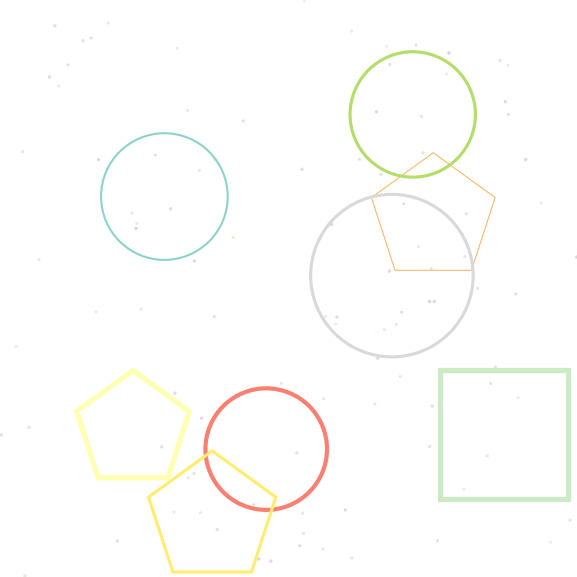[{"shape": "circle", "thickness": 1, "radius": 0.55, "center": [0.285, 0.659]}, {"shape": "pentagon", "thickness": 2.5, "radius": 0.51, "center": [0.23, 0.255]}, {"shape": "circle", "thickness": 2, "radius": 0.53, "center": [0.461, 0.221]}, {"shape": "pentagon", "thickness": 0.5, "radius": 0.56, "center": [0.75, 0.622]}, {"shape": "circle", "thickness": 1.5, "radius": 0.54, "center": [0.715, 0.801]}, {"shape": "circle", "thickness": 1.5, "radius": 0.7, "center": [0.679, 0.522]}, {"shape": "square", "thickness": 2.5, "radius": 0.56, "center": [0.873, 0.247]}, {"shape": "pentagon", "thickness": 1.5, "radius": 0.58, "center": [0.367, 0.102]}]